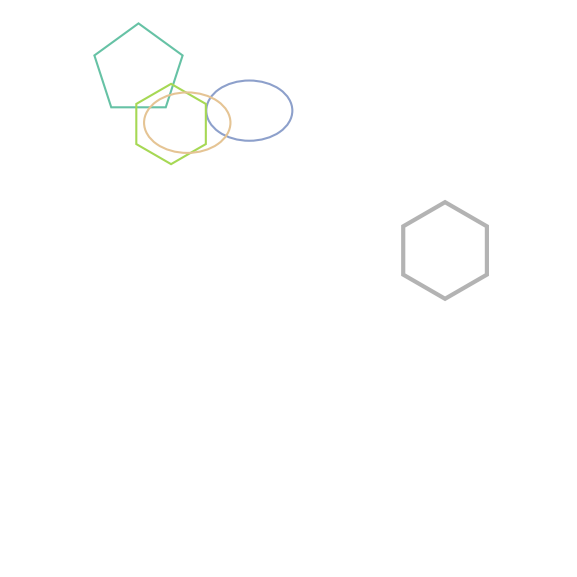[{"shape": "pentagon", "thickness": 1, "radius": 0.4, "center": [0.24, 0.878]}, {"shape": "oval", "thickness": 1, "radius": 0.37, "center": [0.432, 0.808]}, {"shape": "hexagon", "thickness": 1, "radius": 0.35, "center": [0.296, 0.784]}, {"shape": "oval", "thickness": 1, "radius": 0.37, "center": [0.324, 0.787]}, {"shape": "hexagon", "thickness": 2, "radius": 0.42, "center": [0.771, 0.565]}]